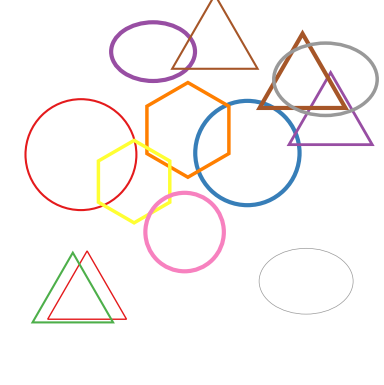[{"shape": "triangle", "thickness": 1, "radius": 0.59, "center": [0.226, 0.23]}, {"shape": "circle", "thickness": 1.5, "radius": 0.72, "center": [0.21, 0.598]}, {"shape": "circle", "thickness": 3, "radius": 0.68, "center": [0.643, 0.603]}, {"shape": "triangle", "thickness": 1.5, "radius": 0.6, "center": [0.189, 0.223]}, {"shape": "oval", "thickness": 3, "radius": 0.54, "center": [0.398, 0.866]}, {"shape": "triangle", "thickness": 2, "radius": 0.62, "center": [0.859, 0.687]}, {"shape": "hexagon", "thickness": 2.5, "radius": 0.61, "center": [0.488, 0.663]}, {"shape": "hexagon", "thickness": 2.5, "radius": 0.54, "center": [0.348, 0.528]}, {"shape": "triangle", "thickness": 3, "radius": 0.64, "center": [0.786, 0.784]}, {"shape": "triangle", "thickness": 1.5, "radius": 0.64, "center": [0.558, 0.885]}, {"shape": "circle", "thickness": 3, "radius": 0.51, "center": [0.48, 0.397]}, {"shape": "oval", "thickness": 2.5, "radius": 0.67, "center": [0.845, 0.794]}, {"shape": "oval", "thickness": 0.5, "radius": 0.61, "center": [0.795, 0.27]}]